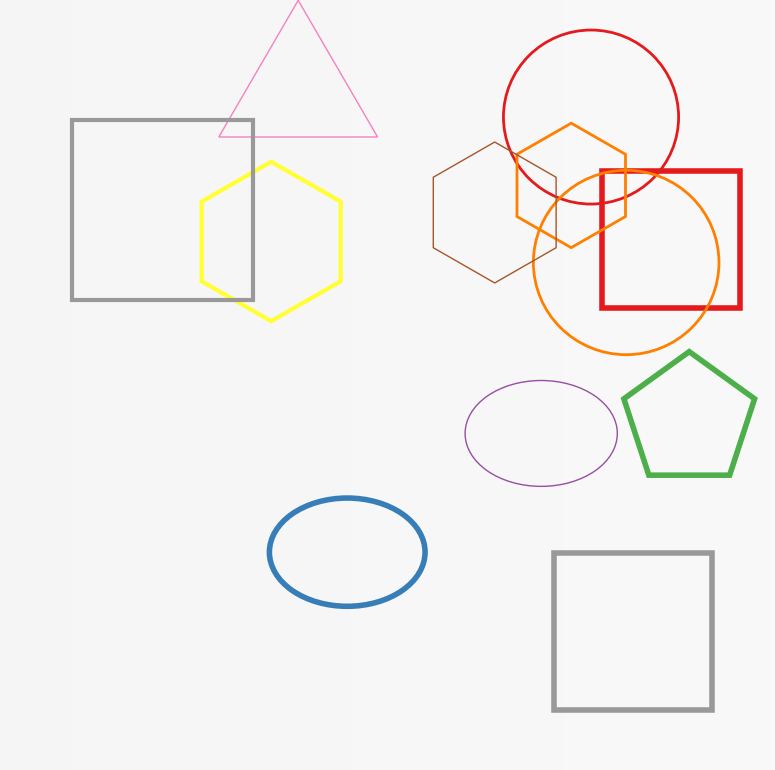[{"shape": "circle", "thickness": 1, "radius": 0.56, "center": [0.763, 0.848]}, {"shape": "square", "thickness": 2, "radius": 0.45, "center": [0.866, 0.689]}, {"shape": "oval", "thickness": 2, "radius": 0.5, "center": [0.448, 0.283]}, {"shape": "pentagon", "thickness": 2, "radius": 0.44, "center": [0.889, 0.455]}, {"shape": "oval", "thickness": 0.5, "radius": 0.49, "center": [0.698, 0.437]}, {"shape": "circle", "thickness": 1, "radius": 0.6, "center": [0.808, 0.659]}, {"shape": "hexagon", "thickness": 1, "radius": 0.4, "center": [0.737, 0.759]}, {"shape": "hexagon", "thickness": 1.5, "radius": 0.52, "center": [0.35, 0.686]}, {"shape": "hexagon", "thickness": 0.5, "radius": 0.46, "center": [0.638, 0.724]}, {"shape": "triangle", "thickness": 0.5, "radius": 0.59, "center": [0.385, 0.881]}, {"shape": "square", "thickness": 1.5, "radius": 0.58, "center": [0.209, 0.727]}, {"shape": "square", "thickness": 2, "radius": 0.51, "center": [0.817, 0.18]}]